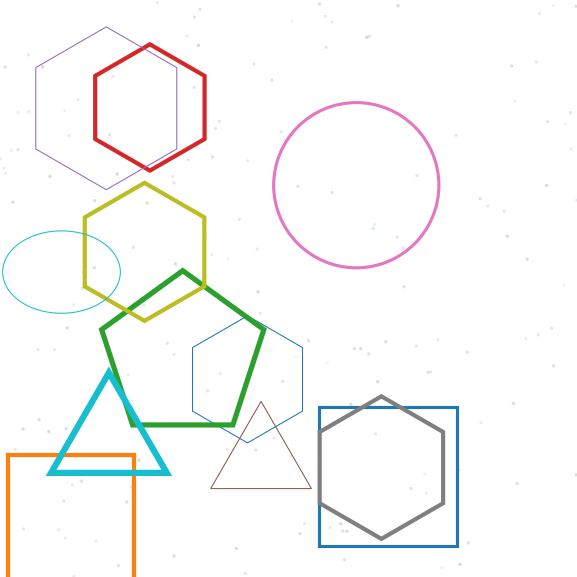[{"shape": "square", "thickness": 1.5, "radius": 0.6, "center": [0.672, 0.174]}, {"shape": "hexagon", "thickness": 0.5, "radius": 0.55, "center": [0.429, 0.342]}, {"shape": "square", "thickness": 2, "radius": 0.55, "center": [0.123, 0.102]}, {"shape": "pentagon", "thickness": 2.5, "radius": 0.74, "center": [0.316, 0.383]}, {"shape": "hexagon", "thickness": 2, "radius": 0.55, "center": [0.26, 0.813]}, {"shape": "hexagon", "thickness": 0.5, "radius": 0.7, "center": [0.184, 0.812]}, {"shape": "triangle", "thickness": 0.5, "radius": 0.5, "center": [0.452, 0.203]}, {"shape": "circle", "thickness": 1.5, "radius": 0.72, "center": [0.617, 0.678]}, {"shape": "hexagon", "thickness": 2, "radius": 0.62, "center": [0.66, 0.189]}, {"shape": "hexagon", "thickness": 2, "radius": 0.6, "center": [0.25, 0.563]}, {"shape": "oval", "thickness": 0.5, "radius": 0.51, "center": [0.106, 0.528]}, {"shape": "triangle", "thickness": 3, "radius": 0.58, "center": [0.189, 0.238]}]